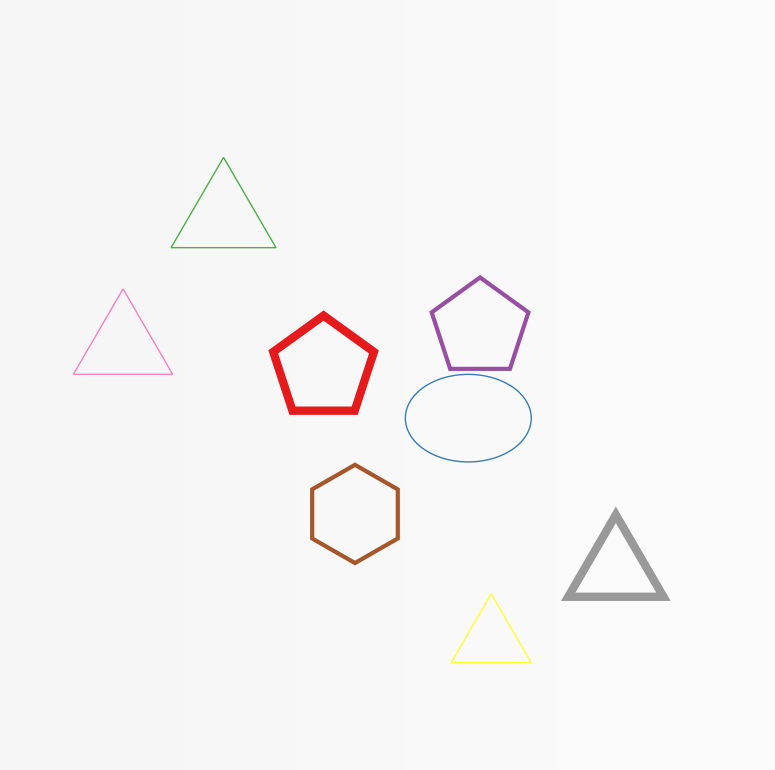[{"shape": "pentagon", "thickness": 3, "radius": 0.34, "center": [0.418, 0.522]}, {"shape": "oval", "thickness": 0.5, "radius": 0.41, "center": [0.604, 0.457]}, {"shape": "triangle", "thickness": 0.5, "radius": 0.39, "center": [0.288, 0.717]}, {"shape": "pentagon", "thickness": 1.5, "radius": 0.33, "center": [0.619, 0.574]}, {"shape": "triangle", "thickness": 0.5, "radius": 0.3, "center": [0.634, 0.169]}, {"shape": "hexagon", "thickness": 1.5, "radius": 0.32, "center": [0.458, 0.333]}, {"shape": "triangle", "thickness": 0.5, "radius": 0.37, "center": [0.159, 0.551]}, {"shape": "triangle", "thickness": 3, "radius": 0.35, "center": [0.795, 0.26]}]